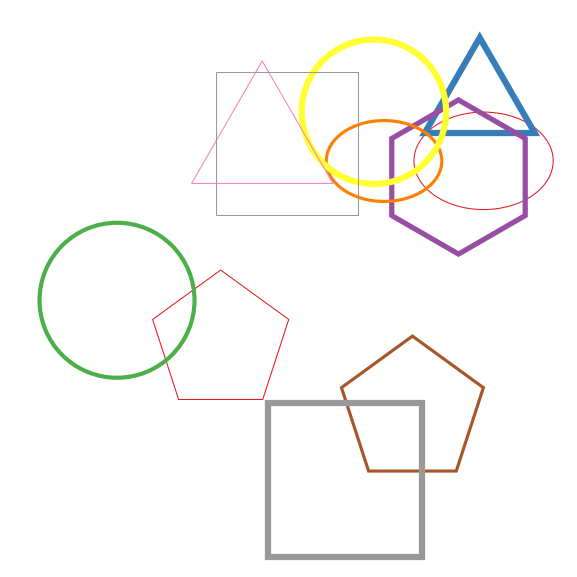[{"shape": "pentagon", "thickness": 0.5, "radius": 0.62, "center": [0.382, 0.408]}, {"shape": "oval", "thickness": 0.5, "radius": 0.6, "center": [0.837, 0.721]}, {"shape": "triangle", "thickness": 3, "radius": 0.55, "center": [0.831, 0.824]}, {"shape": "circle", "thickness": 2, "radius": 0.67, "center": [0.203, 0.479]}, {"shape": "hexagon", "thickness": 2.5, "radius": 0.67, "center": [0.794, 0.693]}, {"shape": "oval", "thickness": 1.5, "radius": 0.5, "center": [0.665, 0.72]}, {"shape": "circle", "thickness": 3, "radius": 0.63, "center": [0.647, 0.806]}, {"shape": "pentagon", "thickness": 1.5, "radius": 0.65, "center": [0.714, 0.288]}, {"shape": "triangle", "thickness": 0.5, "radius": 0.71, "center": [0.454, 0.752]}, {"shape": "square", "thickness": 0.5, "radius": 0.62, "center": [0.497, 0.751]}, {"shape": "square", "thickness": 3, "radius": 0.67, "center": [0.597, 0.167]}]